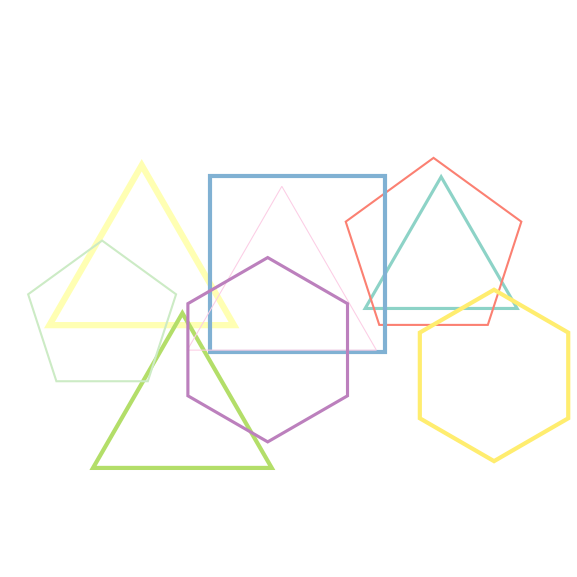[{"shape": "triangle", "thickness": 1.5, "radius": 0.76, "center": [0.764, 0.541]}, {"shape": "triangle", "thickness": 3, "radius": 0.92, "center": [0.245, 0.528]}, {"shape": "pentagon", "thickness": 1, "radius": 0.8, "center": [0.751, 0.566]}, {"shape": "square", "thickness": 2, "radius": 0.76, "center": [0.515, 0.542]}, {"shape": "triangle", "thickness": 2, "radius": 0.89, "center": [0.316, 0.278]}, {"shape": "triangle", "thickness": 0.5, "radius": 0.95, "center": [0.488, 0.487]}, {"shape": "hexagon", "thickness": 1.5, "radius": 0.8, "center": [0.464, 0.394]}, {"shape": "pentagon", "thickness": 1, "radius": 0.67, "center": [0.177, 0.448]}, {"shape": "hexagon", "thickness": 2, "radius": 0.74, "center": [0.855, 0.349]}]